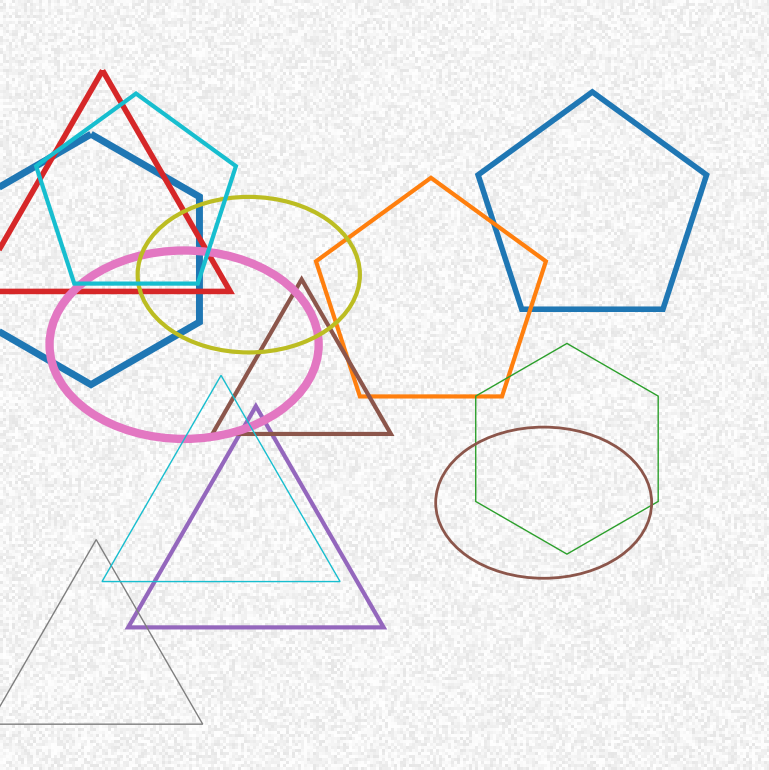[{"shape": "pentagon", "thickness": 2, "radius": 0.78, "center": [0.769, 0.725]}, {"shape": "hexagon", "thickness": 2.5, "radius": 0.81, "center": [0.118, 0.663]}, {"shape": "pentagon", "thickness": 1.5, "radius": 0.78, "center": [0.56, 0.612]}, {"shape": "hexagon", "thickness": 0.5, "radius": 0.68, "center": [0.736, 0.417]}, {"shape": "triangle", "thickness": 2, "radius": 0.96, "center": [0.133, 0.717]}, {"shape": "triangle", "thickness": 1.5, "radius": 0.96, "center": [0.332, 0.281]}, {"shape": "oval", "thickness": 1, "radius": 0.7, "center": [0.706, 0.347]}, {"shape": "triangle", "thickness": 1.5, "radius": 0.67, "center": [0.392, 0.503]}, {"shape": "oval", "thickness": 3, "radius": 0.87, "center": [0.239, 0.552]}, {"shape": "triangle", "thickness": 0.5, "radius": 0.8, "center": [0.125, 0.139]}, {"shape": "oval", "thickness": 1.5, "radius": 0.72, "center": [0.323, 0.643]}, {"shape": "pentagon", "thickness": 1.5, "radius": 0.68, "center": [0.177, 0.742]}, {"shape": "triangle", "thickness": 0.5, "radius": 0.89, "center": [0.287, 0.334]}]